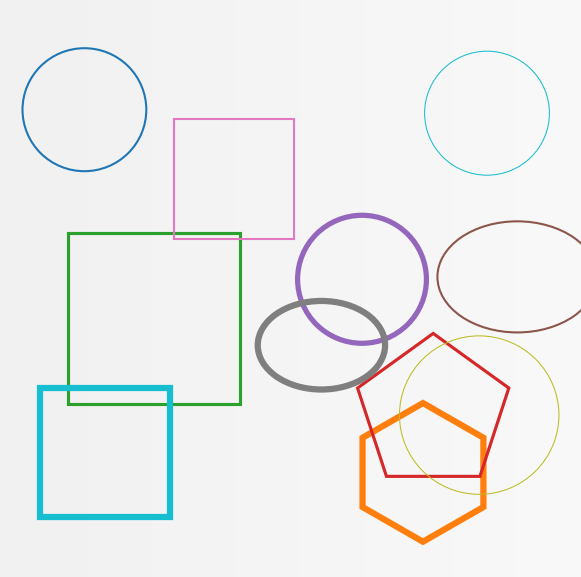[{"shape": "circle", "thickness": 1, "radius": 0.53, "center": [0.145, 0.809]}, {"shape": "hexagon", "thickness": 3, "radius": 0.6, "center": [0.728, 0.181]}, {"shape": "square", "thickness": 1.5, "radius": 0.74, "center": [0.265, 0.447]}, {"shape": "pentagon", "thickness": 1.5, "radius": 0.68, "center": [0.745, 0.285]}, {"shape": "circle", "thickness": 2.5, "radius": 0.55, "center": [0.623, 0.516]}, {"shape": "oval", "thickness": 1, "radius": 0.69, "center": [0.89, 0.52]}, {"shape": "square", "thickness": 1, "radius": 0.52, "center": [0.402, 0.689]}, {"shape": "oval", "thickness": 3, "radius": 0.55, "center": [0.553, 0.401]}, {"shape": "circle", "thickness": 0.5, "radius": 0.69, "center": [0.824, 0.28]}, {"shape": "circle", "thickness": 0.5, "radius": 0.54, "center": [0.838, 0.803]}, {"shape": "square", "thickness": 3, "radius": 0.56, "center": [0.18, 0.216]}]